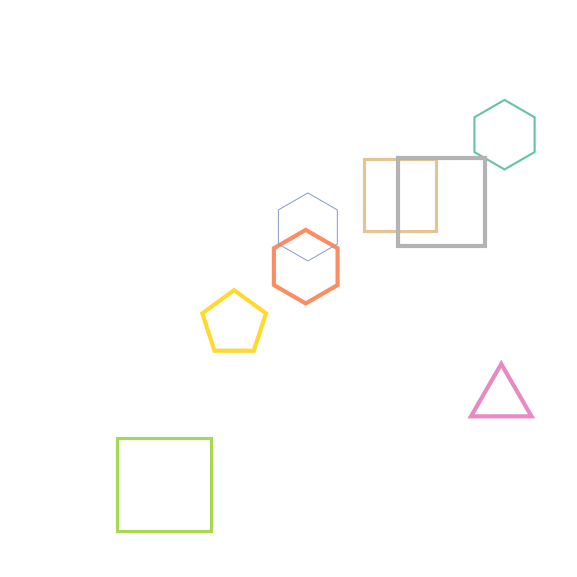[{"shape": "hexagon", "thickness": 1, "radius": 0.3, "center": [0.874, 0.766]}, {"shape": "hexagon", "thickness": 2, "radius": 0.32, "center": [0.529, 0.537]}, {"shape": "hexagon", "thickness": 0.5, "radius": 0.29, "center": [0.533, 0.606]}, {"shape": "triangle", "thickness": 2, "radius": 0.3, "center": [0.868, 0.308]}, {"shape": "square", "thickness": 1.5, "radius": 0.4, "center": [0.284, 0.16]}, {"shape": "pentagon", "thickness": 2, "radius": 0.29, "center": [0.405, 0.439]}, {"shape": "square", "thickness": 1.5, "radius": 0.31, "center": [0.693, 0.661]}, {"shape": "square", "thickness": 2, "radius": 0.38, "center": [0.765, 0.649]}]